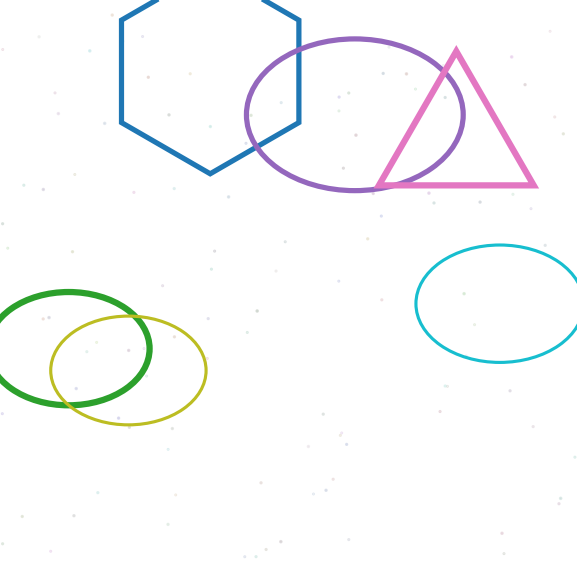[{"shape": "hexagon", "thickness": 2.5, "radius": 0.89, "center": [0.364, 0.876]}, {"shape": "oval", "thickness": 3, "radius": 0.7, "center": [0.119, 0.395]}, {"shape": "oval", "thickness": 2.5, "radius": 0.94, "center": [0.614, 0.8]}, {"shape": "triangle", "thickness": 3, "radius": 0.77, "center": [0.79, 0.756]}, {"shape": "oval", "thickness": 1.5, "radius": 0.67, "center": [0.222, 0.358]}, {"shape": "oval", "thickness": 1.5, "radius": 0.73, "center": [0.865, 0.473]}]